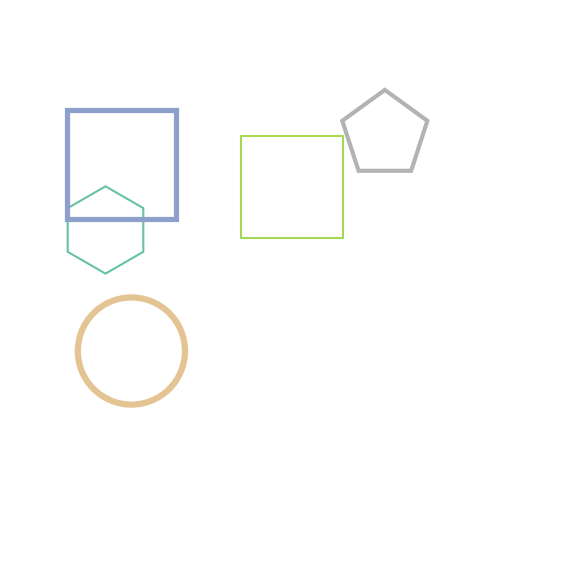[{"shape": "hexagon", "thickness": 1, "radius": 0.38, "center": [0.183, 0.601]}, {"shape": "square", "thickness": 2.5, "radius": 0.47, "center": [0.211, 0.714]}, {"shape": "square", "thickness": 1, "radius": 0.44, "center": [0.505, 0.675]}, {"shape": "circle", "thickness": 3, "radius": 0.46, "center": [0.228, 0.391]}, {"shape": "pentagon", "thickness": 2, "radius": 0.39, "center": [0.666, 0.766]}]